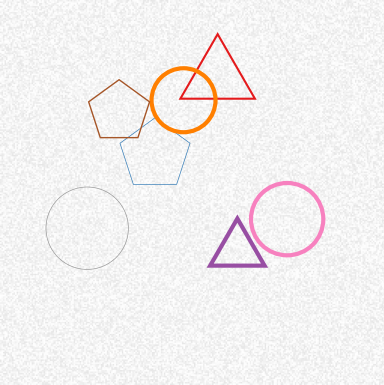[{"shape": "triangle", "thickness": 1.5, "radius": 0.56, "center": [0.565, 0.8]}, {"shape": "pentagon", "thickness": 0.5, "radius": 0.48, "center": [0.403, 0.598]}, {"shape": "triangle", "thickness": 3, "radius": 0.41, "center": [0.617, 0.351]}, {"shape": "circle", "thickness": 3, "radius": 0.42, "center": [0.477, 0.74]}, {"shape": "pentagon", "thickness": 1, "radius": 0.42, "center": [0.309, 0.71]}, {"shape": "circle", "thickness": 3, "radius": 0.47, "center": [0.746, 0.431]}, {"shape": "circle", "thickness": 0.5, "radius": 0.54, "center": [0.226, 0.407]}]